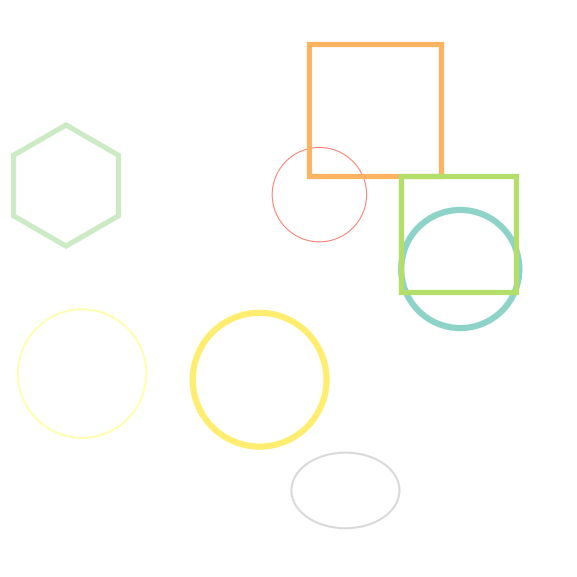[{"shape": "circle", "thickness": 3, "radius": 0.51, "center": [0.797, 0.533]}, {"shape": "circle", "thickness": 1, "radius": 0.56, "center": [0.142, 0.352]}, {"shape": "circle", "thickness": 0.5, "radius": 0.41, "center": [0.553, 0.662]}, {"shape": "square", "thickness": 2.5, "radius": 0.57, "center": [0.649, 0.809]}, {"shape": "square", "thickness": 2.5, "radius": 0.5, "center": [0.794, 0.594]}, {"shape": "oval", "thickness": 1, "radius": 0.47, "center": [0.598, 0.15]}, {"shape": "hexagon", "thickness": 2.5, "radius": 0.52, "center": [0.114, 0.678]}, {"shape": "circle", "thickness": 3, "radius": 0.58, "center": [0.45, 0.342]}]